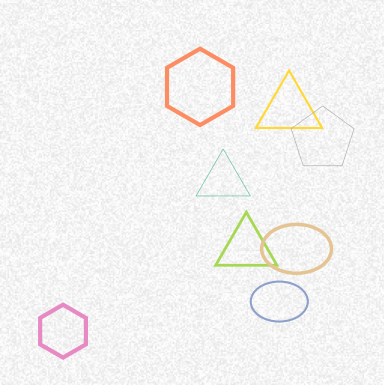[{"shape": "triangle", "thickness": 0.5, "radius": 0.41, "center": [0.58, 0.532]}, {"shape": "hexagon", "thickness": 3, "radius": 0.5, "center": [0.52, 0.774]}, {"shape": "oval", "thickness": 1.5, "radius": 0.37, "center": [0.725, 0.217]}, {"shape": "hexagon", "thickness": 3, "radius": 0.34, "center": [0.164, 0.14]}, {"shape": "triangle", "thickness": 2, "radius": 0.46, "center": [0.64, 0.357]}, {"shape": "triangle", "thickness": 1.5, "radius": 0.5, "center": [0.751, 0.717]}, {"shape": "oval", "thickness": 2.5, "radius": 0.45, "center": [0.77, 0.354]}, {"shape": "pentagon", "thickness": 0.5, "radius": 0.43, "center": [0.838, 0.639]}]